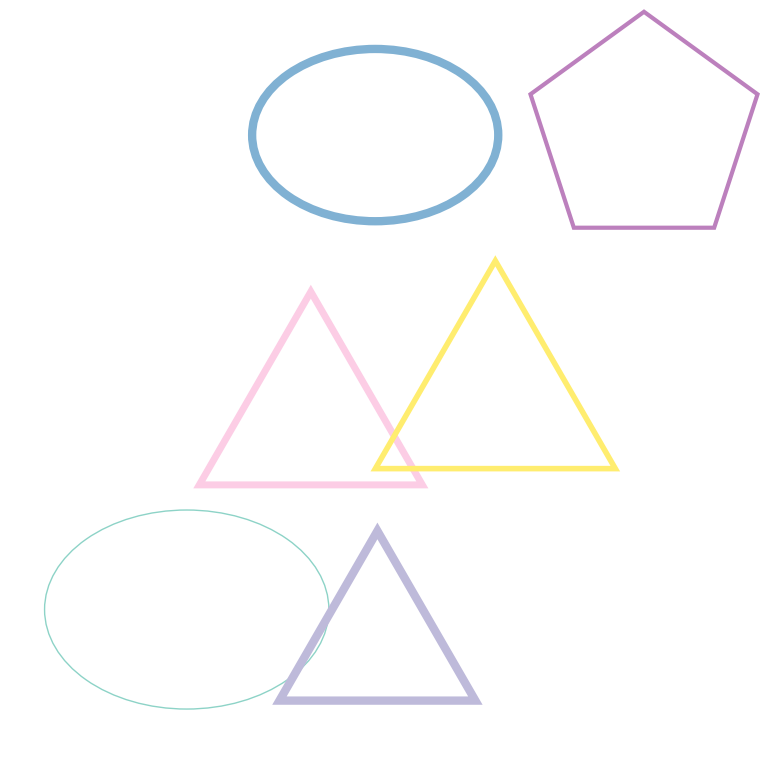[{"shape": "oval", "thickness": 0.5, "radius": 0.92, "center": [0.242, 0.208]}, {"shape": "triangle", "thickness": 3, "radius": 0.73, "center": [0.49, 0.164]}, {"shape": "oval", "thickness": 3, "radius": 0.8, "center": [0.487, 0.825]}, {"shape": "triangle", "thickness": 2.5, "radius": 0.84, "center": [0.404, 0.454]}, {"shape": "pentagon", "thickness": 1.5, "radius": 0.78, "center": [0.836, 0.83]}, {"shape": "triangle", "thickness": 2, "radius": 0.9, "center": [0.643, 0.481]}]